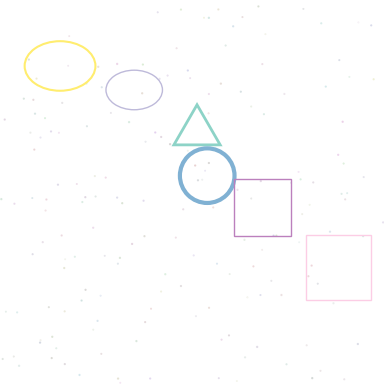[{"shape": "triangle", "thickness": 2, "radius": 0.35, "center": [0.512, 0.658]}, {"shape": "oval", "thickness": 1, "radius": 0.37, "center": [0.349, 0.766]}, {"shape": "circle", "thickness": 3, "radius": 0.35, "center": [0.538, 0.544]}, {"shape": "square", "thickness": 1, "radius": 0.42, "center": [0.878, 0.306]}, {"shape": "square", "thickness": 1, "radius": 0.37, "center": [0.682, 0.461]}, {"shape": "oval", "thickness": 1.5, "radius": 0.46, "center": [0.156, 0.829]}]